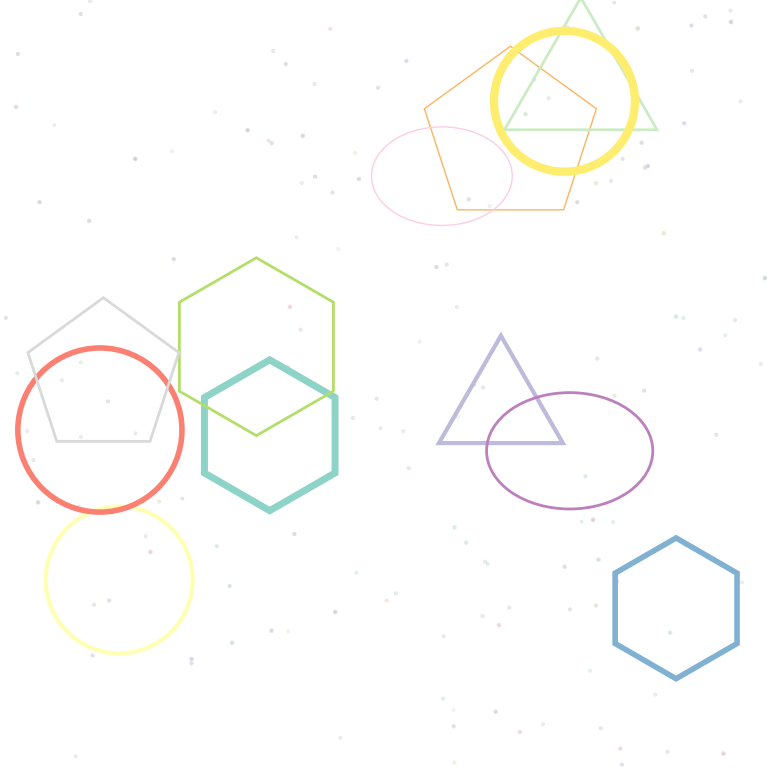[{"shape": "hexagon", "thickness": 2.5, "radius": 0.49, "center": [0.35, 0.435]}, {"shape": "circle", "thickness": 1.5, "radius": 0.48, "center": [0.155, 0.247]}, {"shape": "triangle", "thickness": 1.5, "radius": 0.46, "center": [0.651, 0.471]}, {"shape": "circle", "thickness": 2, "radius": 0.53, "center": [0.13, 0.442]}, {"shape": "hexagon", "thickness": 2, "radius": 0.46, "center": [0.878, 0.21]}, {"shape": "pentagon", "thickness": 0.5, "radius": 0.59, "center": [0.663, 0.822]}, {"shape": "hexagon", "thickness": 1, "radius": 0.58, "center": [0.333, 0.55]}, {"shape": "oval", "thickness": 0.5, "radius": 0.46, "center": [0.574, 0.771]}, {"shape": "pentagon", "thickness": 1, "radius": 0.52, "center": [0.134, 0.51]}, {"shape": "oval", "thickness": 1, "radius": 0.54, "center": [0.74, 0.415]}, {"shape": "triangle", "thickness": 1, "radius": 0.57, "center": [0.754, 0.889]}, {"shape": "circle", "thickness": 3, "radius": 0.46, "center": [0.733, 0.869]}]